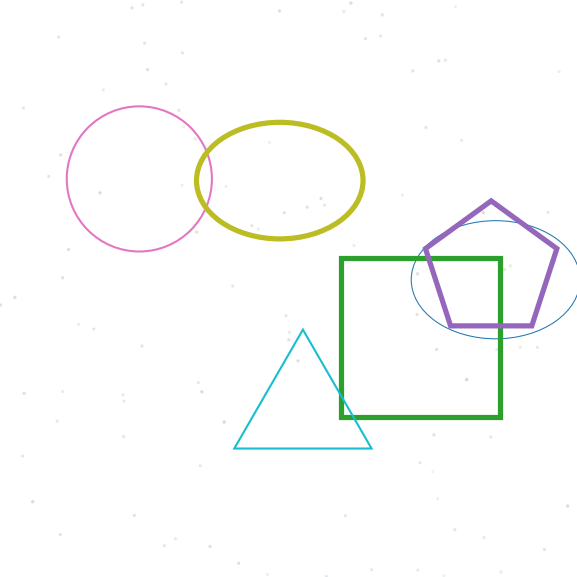[{"shape": "oval", "thickness": 0.5, "radius": 0.73, "center": [0.858, 0.515]}, {"shape": "square", "thickness": 2.5, "radius": 0.69, "center": [0.729, 0.415]}, {"shape": "pentagon", "thickness": 2.5, "radius": 0.6, "center": [0.851, 0.532]}, {"shape": "circle", "thickness": 1, "radius": 0.63, "center": [0.241, 0.689]}, {"shape": "oval", "thickness": 2.5, "radius": 0.72, "center": [0.484, 0.686]}, {"shape": "triangle", "thickness": 1, "radius": 0.69, "center": [0.525, 0.291]}]